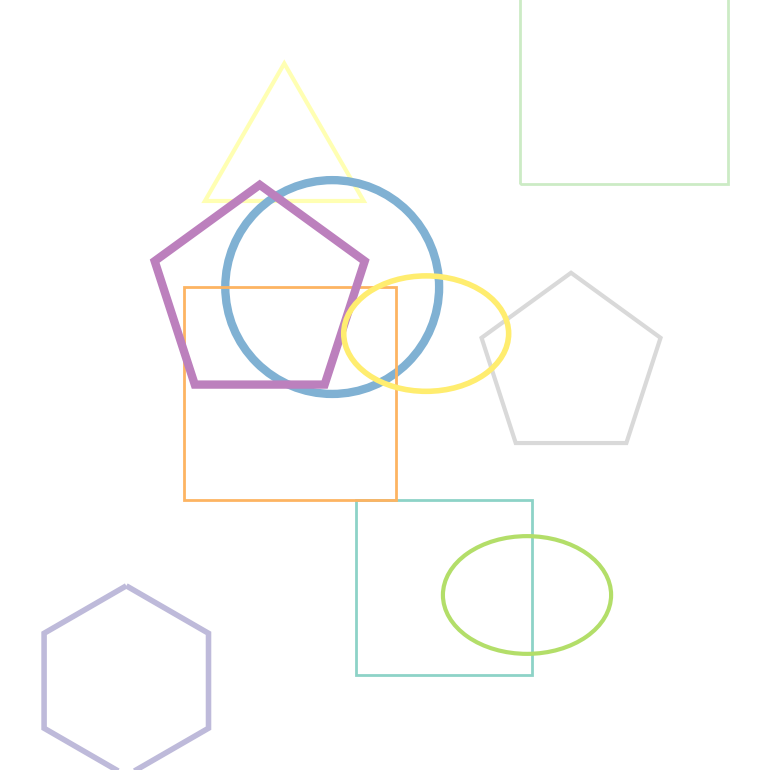[{"shape": "square", "thickness": 1, "radius": 0.57, "center": [0.577, 0.237]}, {"shape": "triangle", "thickness": 1.5, "radius": 0.6, "center": [0.369, 0.799]}, {"shape": "hexagon", "thickness": 2, "radius": 0.62, "center": [0.164, 0.116]}, {"shape": "circle", "thickness": 3, "radius": 0.69, "center": [0.431, 0.627]}, {"shape": "square", "thickness": 1, "radius": 0.69, "center": [0.377, 0.489]}, {"shape": "oval", "thickness": 1.5, "radius": 0.55, "center": [0.684, 0.227]}, {"shape": "pentagon", "thickness": 1.5, "radius": 0.61, "center": [0.742, 0.523]}, {"shape": "pentagon", "thickness": 3, "radius": 0.72, "center": [0.337, 0.617]}, {"shape": "square", "thickness": 1, "radius": 0.68, "center": [0.81, 0.897]}, {"shape": "oval", "thickness": 2, "radius": 0.54, "center": [0.554, 0.567]}]